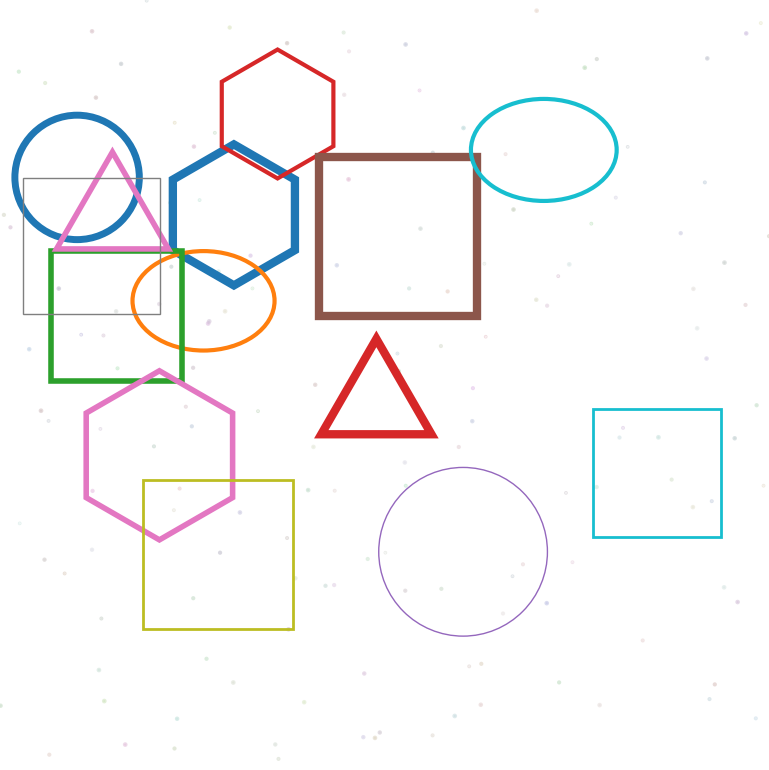[{"shape": "circle", "thickness": 2.5, "radius": 0.4, "center": [0.1, 0.77]}, {"shape": "hexagon", "thickness": 3, "radius": 0.46, "center": [0.304, 0.721]}, {"shape": "oval", "thickness": 1.5, "radius": 0.46, "center": [0.264, 0.609]}, {"shape": "square", "thickness": 2, "radius": 0.42, "center": [0.151, 0.59]}, {"shape": "hexagon", "thickness": 1.5, "radius": 0.42, "center": [0.36, 0.852]}, {"shape": "triangle", "thickness": 3, "radius": 0.41, "center": [0.489, 0.477]}, {"shape": "circle", "thickness": 0.5, "radius": 0.55, "center": [0.601, 0.283]}, {"shape": "square", "thickness": 3, "radius": 0.52, "center": [0.517, 0.693]}, {"shape": "hexagon", "thickness": 2, "radius": 0.55, "center": [0.207, 0.409]}, {"shape": "triangle", "thickness": 2, "radius": 0.42, "center": [0.146, 0.719]}, {"shape": "square", "thickness": 0.5, "radius": 0.44, "center": [0.119, 0.68]}, {"shape": "square", "thickness": 1, "radius": 0.49, "center": [0.283, 0.28]}, {"shape": "oval", "thickness": 1.5, "radius": 0.47, "center": [0.706, 0.805]}, {"shape": "square", "thickness": 1, "radius": 0.42, "center": [0.854, 0.386]}]